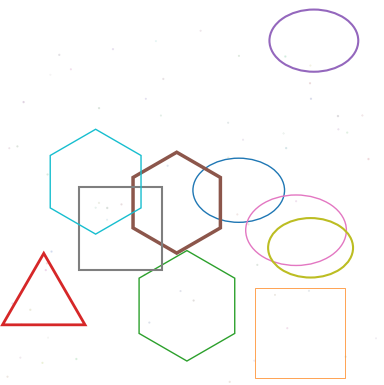[{"shape": "oval", "thickness": 1, "radius": 0.59, "center": [0.62, 0.506]}, {"shape": "square", "thickness": 0.5, "radius": 0.59, "center": [0.78, 0.134]}, {"shape": "hexagon", "thickness": 1, "radius": 0.72, "center": [0.485, 0.206]}, {"shape": "triangle", "thickness": 2, "radius": 0.62, "center": [0.114, 0.218]}, {"shape": "oval", "thickness": 1.5, "radius": 0.58, "center": [0.815, 0.894]}, {"shape": "hexagon", "thickness": 2.5, "radius": 0.65, "center": [0.459, 0.474]}, {"shape": "oval", "thickness": 1, "radius": 0.65, "center": [0.769, 0.402]}, {"shape": "square", "thickness": 1.5, "radius": 0.54, "center": [0.313, 0.407]}, {"shape": "oval", "thickness": 1.5, "radius": 0.55, "center": [0.807, 0.356]}, {"shape": "hexagon", "thickness": 1, "radius": 0.68, "center": [0.248, 0.528]}]